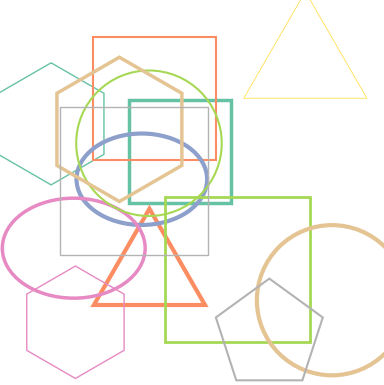[{"shape": "hexagon", "thickness": 1, "radius": 0.79, "center": [0.133, 0.678]}, {"shape": "square", "thickness": 2.5, "radius": 0.67, "center": [0.468, 0.606]}, {"shape": "square", "thickness": 1.5, "radius": 0.8, "center": [0.402, 0.745]}, {"shape": "triangle", "thickness": 3, "radius": 0.83, "center": [0.388, 0.291]}, {"shape": "oval", "thickness": 3, "radius": 0.85, "center": [0.368, 0.534]}, {"shape": "hexagon", "thickness": 1, "radius": 0.73, "center": [0.196, 0.163]}, {"shape": "oval", "thickness": 2.5, "radius": 0.93, "center": [0.191, 0.355]}, {"shape": "square", "thickness": 2, "radius": 0.94, "center": [0.618, 0.3]}, {"shape": "circle", "thickness": 1.5, "radius": 0.95, "center": [0.387, 0.628]}, {"shape": "triangle", "thickness": 0.5, "radius": 0.92, "center": [0.793, 0.837]}, {"shape": "circle", "thickness": 3, "radius": 0.98, "center": [0.862, 0.22]}, {"shape": "hexagon", "thickness": 2.5, "radius": 0.94, "center": [0.31, 0.664]}, {"shape": "square", "thickness": 1, "radius": 0.96, "center": [0.349, 0.531]}, {"shape": "pentagon", "thickness": 1.5, "radius": 0.73, "center": [0.7, 0.13]}]